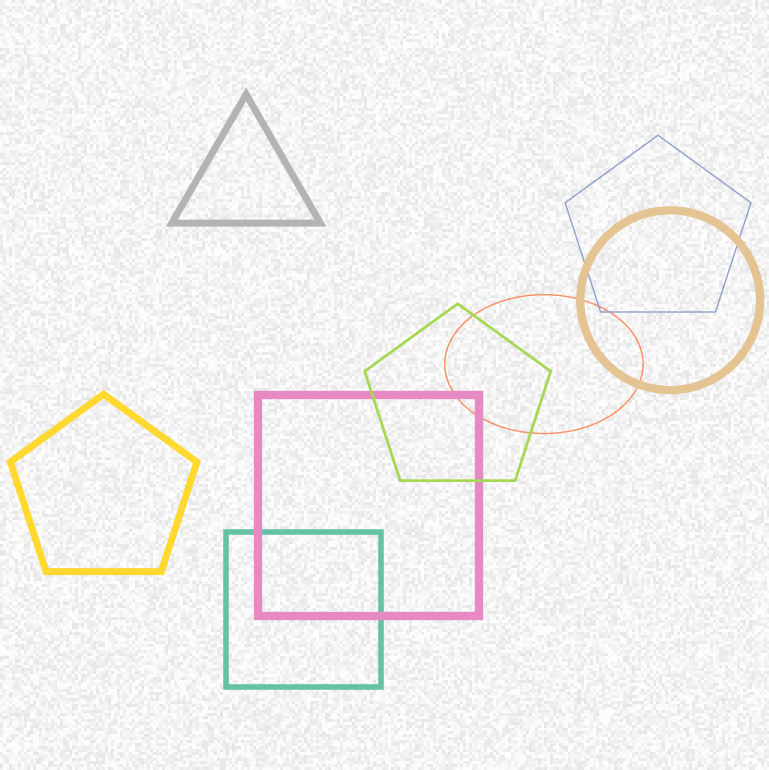[{"shape": "square", "thickness": 2, "radius": 0.5, "center": [0.394, 0.208]}, {"shape": "oval", "thickness": 0.5, "radius": 0.64, "center": [0.706, 0.527]}, {"shape": "pentagon", "thickness": 0.5, "radius": 0.63, "center": [0.855, 0.697]}, {"shape": "square", "thickness": 3, "radius": 0.72, "center": [0.478, 0.343]}, {"shape": "pentagon", "thickness": 1, "radius": 0.64, "center": [0.594, 0.479]}, {"shape": "pentagon", "thickness": 2.5, "radius": 0.64, "center": [0.135, 0.361]}, {"shape": "circle", "thickness": 3, "radius": 0.58, "center": [0.87, 0.61]}, {"shape": "triangle", "thickness": 2.5, "radius": 0.56, "center": [0.32, 0.766]}]